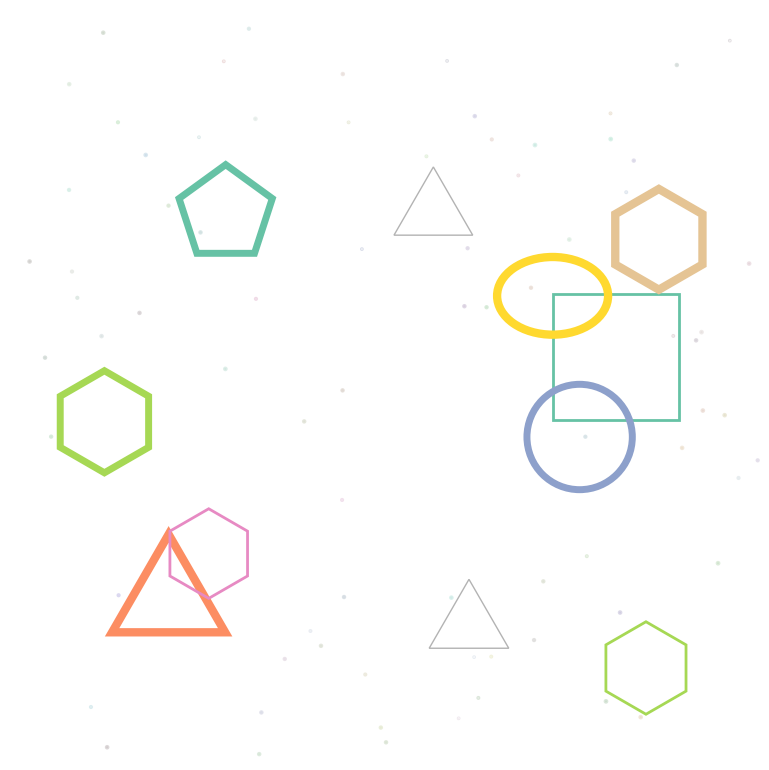[{"shape": "pentagon", "thickness": 2.5, "radius": 0.32, "center": [0.293, 0.723]}, {"shape": "square", "thickness": 1, "radius": 0.41, "center": [0.8, 0.536]}, {"shape": "triangle", "thickness": 3, "radius": 0.42, "center": [0.219, 0.221]}, {"shape": "circle", "thickness": 2.5, "radius": 0.34, "center": [0.753, 0.432]}, {"shape": "hexagon", "thickness": 1, "radius": 0.29, "center": [0.271, 0.281]}, {"shape": "hexagon", "thickness": 2.5, "radius": 0.33, "center": [0.136, 0.452]}, {"shape": "hexagon", "thickness": 1, "radius": 0.3, "center": [0.839, 0.132]}, {"shape": "oval", "thickness": 3, "radius": 0.36, "center": [0.718, 0.616]}, {"shape": "hexagon", "thickness": 3, "radius": 0.33, "center": [0.856, 0.689]}, {"shape": "triangle", "thickness": 0.5, "radius": 0.3, "center": [0.609, 0.188]}, {"shape": "triangle", "thickness": 0.5, "radius": 0.3, "center": [0.563, 0.724]}]